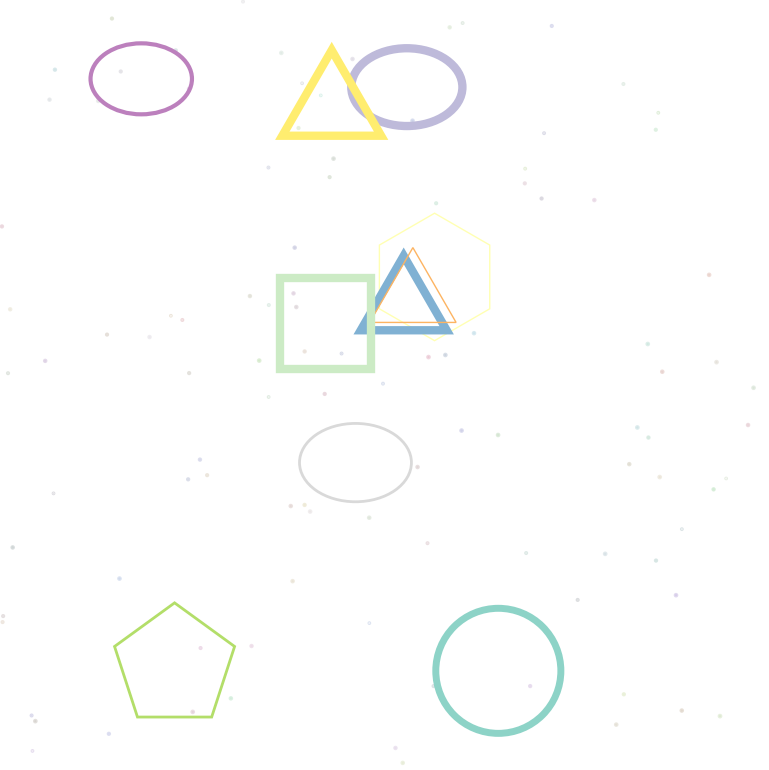[{"shape": "circle", "thickness": 2.5, "radius": 0.41, "center": [0.647, 0.129]}, {"shape": "hexagon", "thickness": 0.5, "radius": 0.41, "center": [0.564, 0.64]}, {"shape": "oval", "thickness": 3, "radius": 0.36, "center": [0.528, 0.887]}, {"shape": "triangle", "thickness": 3, "radius": 0.32, "center": [0.524, 0.603]}, {"shape": "triangle", "thickness": 0.5, "radius": 0.32, "center": [0.536, 0.614]}, {"shape": "pentagon", "thickness": 1, "radius": 0.41, "center": [0.227, 0.135]}, {"shape": "oval", "thickness": 1, "radius": 0.36, "center": [0.462, 0.399]}, {"shape": "oval", "thickness": 1.5, "radius": 0.33, "center": [0.183, 0.898]}, {"shape": "square", "thickness": 3, "radius": 0.3, "center": [0.422, 0.58]}, {"shape": "triangle", "thickness": 3, "radius": 0.37, "center": [0.431, 0.861]}]